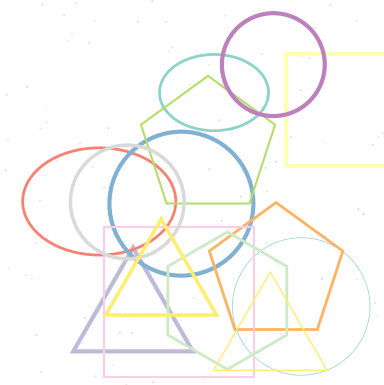[{"shape": "oval", "thickness": 2, "radius": 0.71, "center": [0.556, 0.76]}, {"shape": "circle", "thickness": 0.5, "radius": 0.89, "center": [0.782, 0.204]}, {"shape": "square", "thickness": 3, "radius": 0.73, "center": [0.887, 0.714]}, {"shape": "triangle", "thickness": 3, "radius": 0.9, "center": [0.346, 0.177]}, {"shape": "oval", "thickness": 2, "radius": 0.99, "center": [0.258, 0.477]}, {"shape": "circle", "thickness": 3, "radius": 0.93, "center": [0.471, 0.471]}, {"shape": "pentagon", "thickness": 2, "radius": 0.91, "center": [0.717, 0.292]}, {"shape": "pentagon", "thickness": 1.5, "radius": 0.92, "center": [0.54, 0.62]}, {"shape": "square", "thickness": 1.5, "radius": 0.98, "center": [0.465, 0.215]}, {"shape": "circle", "thickness": 2.5, "radius": 0.74, "center": [0.331, 0.475]}, {"shape": "circle", "thickness": 3, "radius": 0.67, "center": [0.71, 0.832]}, {"shape": "hexagon", "thickness": 2, "radius": 0.89, "center": [0.59, 0.219]}, {"shape": "triangle", "thickness": 2.5, "radius": 0.83, "center": [0.419, 0.265]}, {"shape": "triangle", "thickness": 1, "radius": 0.85, "center": [0.702, 0.123]}]